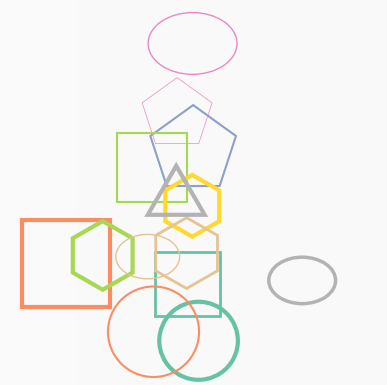[{"shape": "circle", "thickness": 3, "radius": 0.51, "center": [0.512, 0.115]}, {"shape": "square", "thickness": 2, "radius": 0.42, "center": [0.483, 0.261]}, {"shape": "circle", "thickness": 1.5, "radius": 0.59, "center": [0.396, 0.138]}, {"shape": "square", "thickness": 3, "radius": 0.57, "center": [0.171, 0.316]}, {"shape": "pentagon", "thickness": 1.5, "radius": 0.58, "center": [0.498, 0.611]}, {"shape": "oval", "thickness": 1, "radius": 0.57, "center": [0.497, 0.887]}, {"shape": "pentagon", "thickness": 0.5, "radius": 0.47, "center": [0.457, 0.704]}, {"shape": "hexagon", "thickness": 3, "radius": 0.45, "center": [0.265, 0.337]}, {"shape": "square", "thickness": 1.5, "radius": 0.45, "center": [0.392, 0.565]}, {"shape": "hexagon", "thickness": 3, "radius": 0.4, "center": [0.496, 0.465]}, {"shape": "oval", "thickness": 1, "radius": 0.41, "center": [0.381, 0.333]}, {"shape": "hexagon", "thickness": 2, "radius": 0.46, "center": [0.482, 0.343]}, {"shape": "oval", "thickness": 2.5, "radius": 0.43, "center": [0.78, 0.272]}, {"shape": "triangle", "thickness": 3, "radius": 0.42, "center": [0.455, 0.484]}]